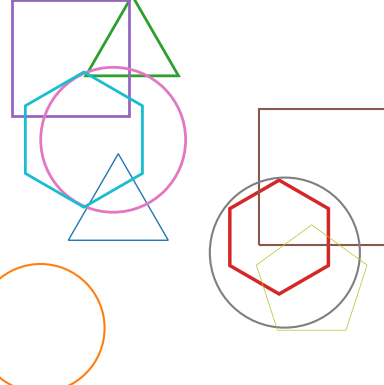[{"shape": "triangle", "thickness": 1, "radius": 0.75, "center": [0.307, 0.451]}, {"shape": "circle", "thickness": 1.5, "radius": 0.83, "center": [0.105, 0.148]}, {"shape": "triangle", "thickness": 2, "radius": 0.7, "center": [0.343, 0.873]}, {"shape": "hexagon", "thickness": 2.5, "radius": 0.74, "center": [0.725, 0.384]}, {"shape": "square", "thickness": 2, "radius": 0.76, "center": [0.183, 0.849]}, {"shape": "square", "thickness": 1.5, "radius": 0.88, "center": [0.847, 0.54]}, {"shape": "circle", "thickness": 2, "radius": 0.94, "center": [0.294, 0.637]}, {"shape": "circle", "thickness": 1.5, "radius": 0.97, "center": [0.74, 0.344]}, {"shape": "pentagon", "thickness": 0.5, "radius": 0.76, "center": [0.81, 0.265]}, {"shape": "hexagon", "thickness": 2, "radius": 0.88, "center": [0.218, 0.637]}]